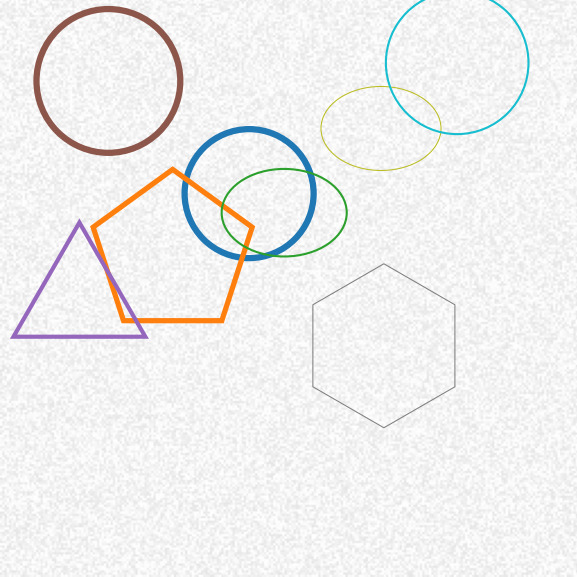[{"shape": "circle", "thickness": 3, "radius": 0.56, "center": [0.431, 0.664]}, {"shape": "pentagon", "thickness": 2.5, "radius": 0.72, "center": [0.299, 0.561]}, {"shape": "oval", "thickness": 1, "radius": 0.54, "center": [0.492, 0.631]}, {"shape": "triangle", "thickness": 2, "radius": 0.66, "center": [0.137, 0.482]}, {"shape": "circle", "thickness": 3, "radius": 0.62, "center": [0.188, 0.859]}, {"shape": "hexagon", "thickness": 0.5, "radius": 0.71, "center": [0.665, 0.4]}, {"shape": "oval", "thickness": 0.5, "radius": 0.52, "center": [0.66, 0.777]}, {"shape": "circle", "thickness": 1, "radius": 0.62, "center": [0.792, 0.89]}]